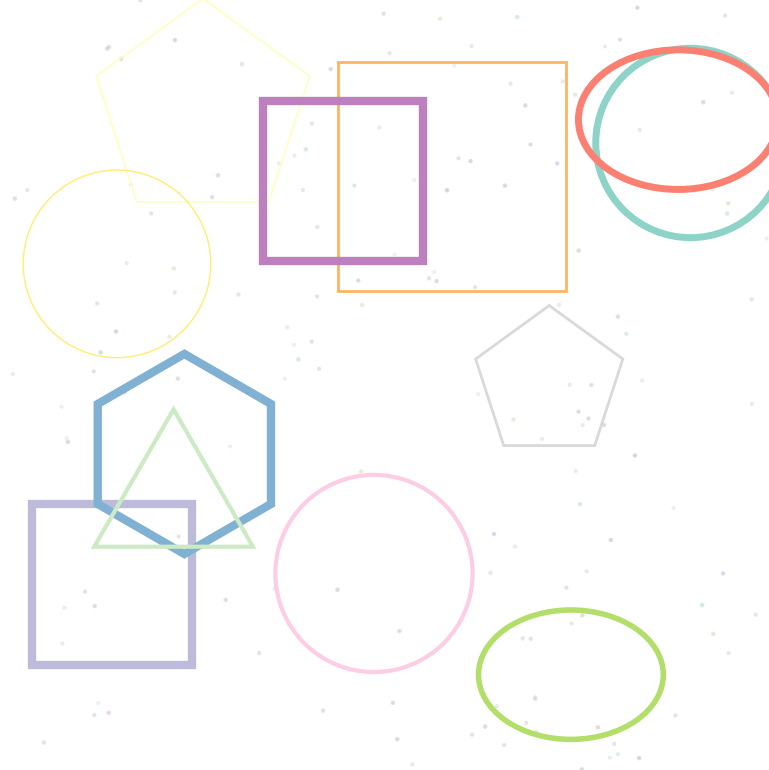[{"shape": "circle", "thickness": 2.5, "radius": 0.61, "center": [0.897, 0.814]}, {"shape": "pentagon", "thickness": 0.5, "radius": 0.73, "center": [0.263, 0.856]}, {"shape": "square", "thickness": 3, "radius": 0.52, "center": [0.145, 0.241]}, {"shape": "oval", "thickness": 2.5, "radius": 0.65, "center": [0.881, 0.845]}, {"shape": "hexagon", "thickness": 3, "radius": 0.65, "center": [0.239, 0.41]}, {"shape": "square", "thickness": 1, "radius": 0.74, "center": [0.587, 0.771]}, {"shape": "oval", "thickness": 2, "radius": 0.6, "center": [0.741, 0.124]}, {"shape": "circle", "thickness": 1.5, "radius": 0.64, "center": [0.486, 0.255]}, {"shape": "pentagon", "thickness": 1, "radius": 0.5, "center": [0.713, 0.503]}, {"shape": "square", "thickness": 3, "radius": 0.52, "center": [0.445, 0.765]}, {"shape": "triangle", "thickness": 1.5, "radius": 0.59, "center": [0.225, 0.349]}, {"shape": "circle", "thickness": 0.5, "radius": 0.61, "center": [0.152, 0.657]}]